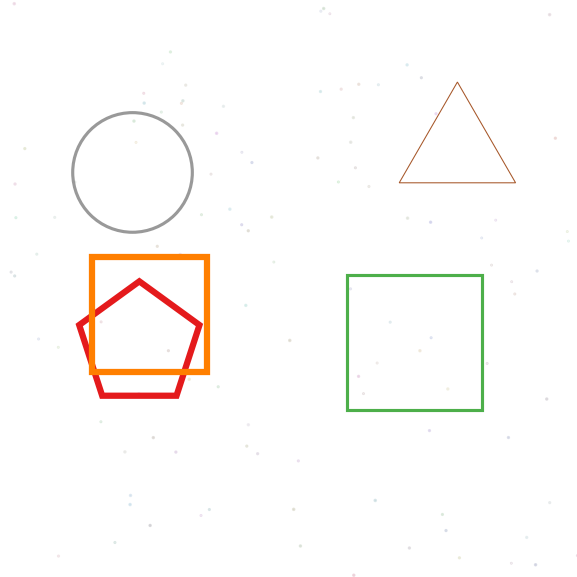[{"shape": "pentagon", "thickness": 3, "radius": 0.55, "center": [0.241, 0.402]}, {"shape": "square", "thickness": 1.5, "radius": 0.59, "center": [0.718, 0.406]}, {"shape": "square", "thickness": 3, "radius": 0.5, "center": [0.258, 0.454]}, {"shape": "triangle", "thickness": 0.5, "radius": 0.58, "center": [0.792, 0.741]}, {"shape": "circle", "thickness": 1.5, "radius": 0.52, "center": [0.229, 0.701]}]